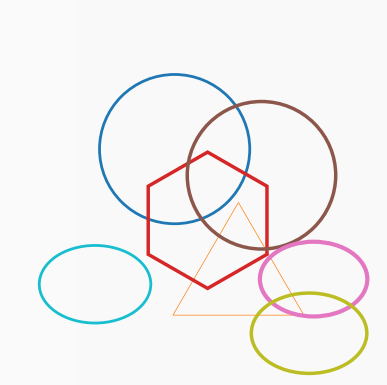[{"shape": "circle", "thickness": 2, "radius": 0.97, "center": [0.451, 0.613]}, {"shape": "triangle", "thickness": 0.5, "radius": 0.98, "center": [0.615, 0.279]}, {"shape": "hexagon", "thickness": 2.5, "radius": 0.88, "center": [0.536, 0.428]}, {"shape": "circle", "thickness": 2.5, "radius": 0.96, "center": [0.675, 0.545]}, {"shape": "oval", "thickness": 3, "radius": 0.69, "center": [0.809, 0.275]}, {"shape": "oval", "thickness": 2.5, "radius": 0.75, "center": [0.798, 0.135]}, {"shape": "oval", "thickness": 2, "radius": 0.72, "center": [0.245, 0.262]}]